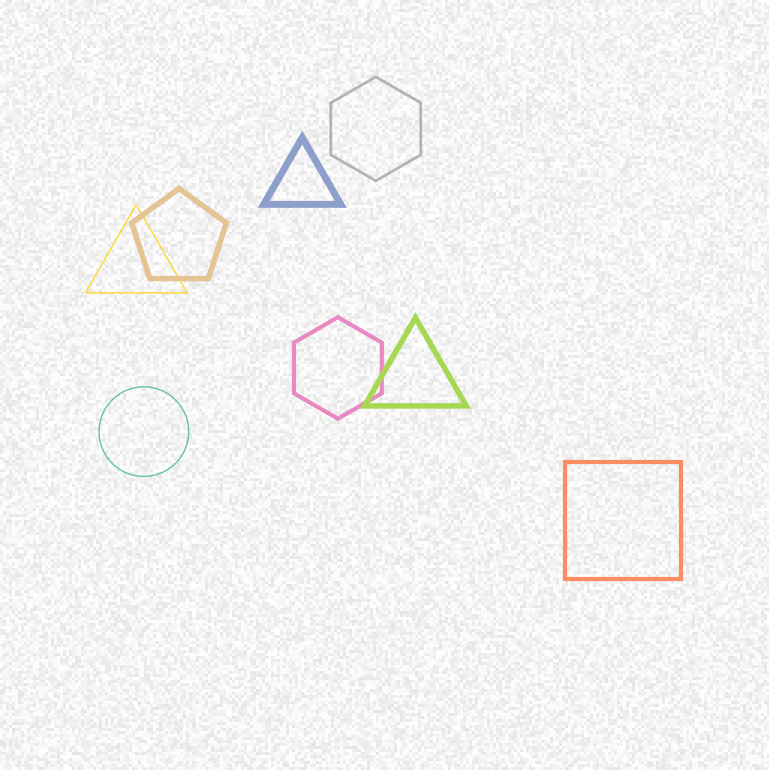[{"shape": "circle", "thickness": 0.5, "radius": 0.29, "center": [0.187, 0.439]}, {"shape": "square", "thickness": 1.5, "radius": 0.38, "center": [0.809, 0.324]}, {"shape": "triangle", "thickness": 2.5, "radius": 0.29, "center": [0.393, 0.764]}, {"shape": "hexagon", "thickness": 1.5, "radius": 0.33, "center": [0.439, 0.522]}, {"shape": "triangle", "thickness": 2, "radius": 0.38, "center": [0.539, 0.511]}, {"shape": "triangle", "thickness": 0.5, "radius": 0.38, "center": [0.177, 0.658]}, {"shape": "pentagon", "thickness": 2, "radius": 0.32, "center": [0.233, 0.691]}, {"shape": "hexagon", "thickness": 1, "radius": 0.34, "center": [0.488, 0.833]}]